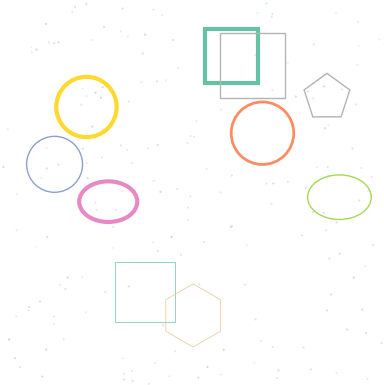[{"shape": "square", "thickness": 0.5, "radius": 0.39, "center": [0.376, 0.241]}, {"shape": "square", "thickness": 3, "radius": 0.35, "center": [0.601, 0.855]}, {"shape": "circle", "thickness": 2, "radius": 0.41, "center": [0.682, 0.654]}, {"shape": "circle", "thickness": 1, "radius": 0.36, "center": [0.142, 0.573]}, {"shape": "oval", "thickness": 3, "radius": 0.38, "center": [0.281, 0.476]}, {"shape": "oval", "thickness": 1, "radius": 0.41, "center": [0.882, 0.488]}, {"shape": "circle", "thickness": 3, "radius": 0.39, "center": [0.225, 0.722]}, {"shape": "hexagon", "thickness": 0.5, "radius": 0.41, "center": [0.502, 0.181]}, {"shape": "square", "thickness": 1, "radius": 0.42, "center": [0.655, 0.829]}, {"shape": "pentagon", "thickness": 1, "radius": 0.31, "center": [0.849, 0.747]}]